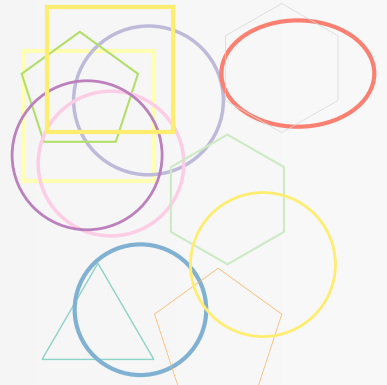[{"shape": "triangle", "thickness": 1, "radius": 0.83, "center": [0.253, 0.15]}, {"shape": "square", "thickness": 3, "radius": 0.84, "center": [0.23, 0.699]}, {"shape": "circle", "thickness": 2.5, "radius": 0.97, "center": [0.383, 0.739]}, {"shape": "oval", "thickness": 3, "radius": 0.99, "center": [0.769, 0.809]}, {"shape": "circle", "thickness": 3, "radius": 0.85, "center": [0.362, 0.196]}, {"shape": "pentagon", "thickness": 0.5, "radius": 0.86, "center": [0.563, 0.131]}, {"shape": "pentagon", "thickness": 1.5, "radius": 0.79, "center": [0.206, 0.759]}, {"shape": "circle", "thickness": 2.5, "radius": 0.94, "center": [0.286, 0.575]}, {"shape": "hexagon", "thickness": 0.5, "radius": 0.84, "center": [0.727, 0.823]}, {"shape": "circle", "thickness": 2, "radius": 0.97, "center": [0.225, 0.597]}, {"shape": "hexagon", "thickness": 1.5, "radius": 0.84, "center": [0.587, 0.482]}, {"shape": "circle", "thickness": 2, "radius": 0.93, "center": [0.679, 0.313]}, {"shape": "square", "thickness": 3, "radius": 0.82, "center": [0.284, 0.82]}]